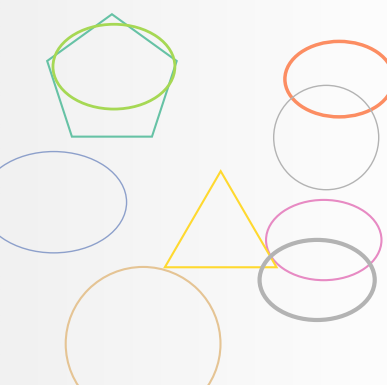[{"shape": "pentagon", "thickness": 1.5, "radius": 0.88, "center": [0.289, 0.787]}, {"shape": "oval", "thickness": 2.5, "radius": 0.7, "center": [0.875, 0.794]}, {"shape": "oval", "thickness": 1, "radius": 0.94, "center": [0.139, 0.475]}, {"shape": "oval", "thickness": 1.5, "radius": 0.74, "center": [0.836, 0.376]}, {"shape": "oval", "thickness": 2, "radius": 0.79, "center": [0.294, 0.827]}, {"shape": "triangle", "thickness": 1.5, "radius": 0.83, "center": [0.57, 0.389]}, {"shape": "circle", "thickness": 1.5, "radius": 1.0, "center": [0.369, 0.107]}, {"shape": "circle", "thickness": 1, "radius": 0.68, "center": [0.842, 0.643]}, {"shape": "oval", "thickness": 3, "radius": 0.74, "center": [0.818, 0.273]}]